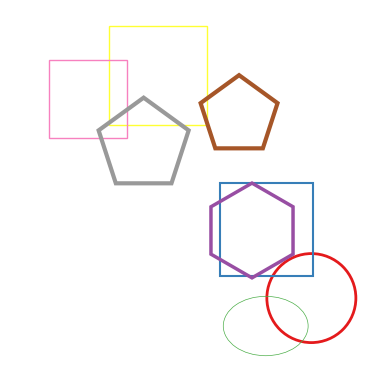[{"shape": "circle", "thickness": 2, "radius": 0.58, "center": [0.809, 0.226]}, {"shape": "square", "thickness": 1.5, "radius": 0.6, "center": [0.692, 0.404]}, {"shape": "oval", "thickness": 0.5, "radius": 0.55, "center": [0.69, 0.153]}, {"shape": "hexagon", "thickness": 2.5, "radius": 0.62, "center": [0.655, 0.401]}, {"shape": "square", "thickness": 1, "radius": 0.64, "center": [0.41, 0.804]}, {"shape": "pentagon", "thickness": 3, "radius": 0.53, "center": [0.621, 0.7]}, {"shape": "square", "thickness": 1, "radius": 0.51, "center": [0.228, 0.743]}, {"shape": "pentagon", "thickness": 3, "radius": 0.61, "center": [0.373, 0.623]}]